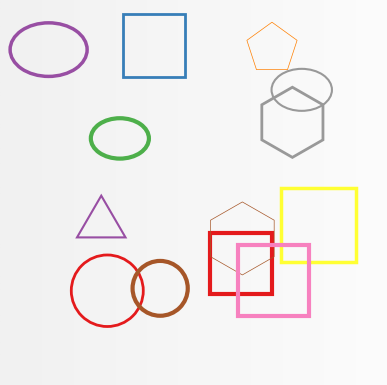[{"shape": "square", "thickness": 3, "radius": 0.4, "center": [0.623, 0.315]}, {"shape": "circle", "thickness": 2, "radius": 0.46, "center": [0.277, 0.245]}, {"shape": "square", "thickness": 2, "radius": 0.41, "center": [0.398, 0.881]}, {"shape": "oval", "thickness": 3, "radius": 0.37, "center": [0.309, 0.64]}, {"shape": "oval", "thickness": 2.5, "radius": 0.5, "center": [0.125, 0.871]}, {"shape": "triangle", "thickness": 1.5, "radius": 0.36, "center": [0.261, 0.419]}, {"shape": "pentagon", "thickness": 0.5, "radius": 0.34, "center": [0.702, 0.874]}, {"shape": "square", "thickness": 2.5, "radius": 0.48, "center": [0.823, 0.415]}, {"shape": "circle", "thickness": 3, "radius": 0.36, "center": [0.413, 0.251]}, {"shape": "hexagon", "thickness": 0.5, "radius": 0.47, "center": [0.625, 0.381]}, {"shape": "square", "thickness": 3, "radius": 0.46, "center": [0.706, 0.271]}, {"shape": "oval", "thickness": 1.5, "radius": 0.39, "center": [0.779, 0.767]}, {"shape": "hexagon", "thickness": 2, "radius": 0.46, "center": [0.755, 0.682]}]